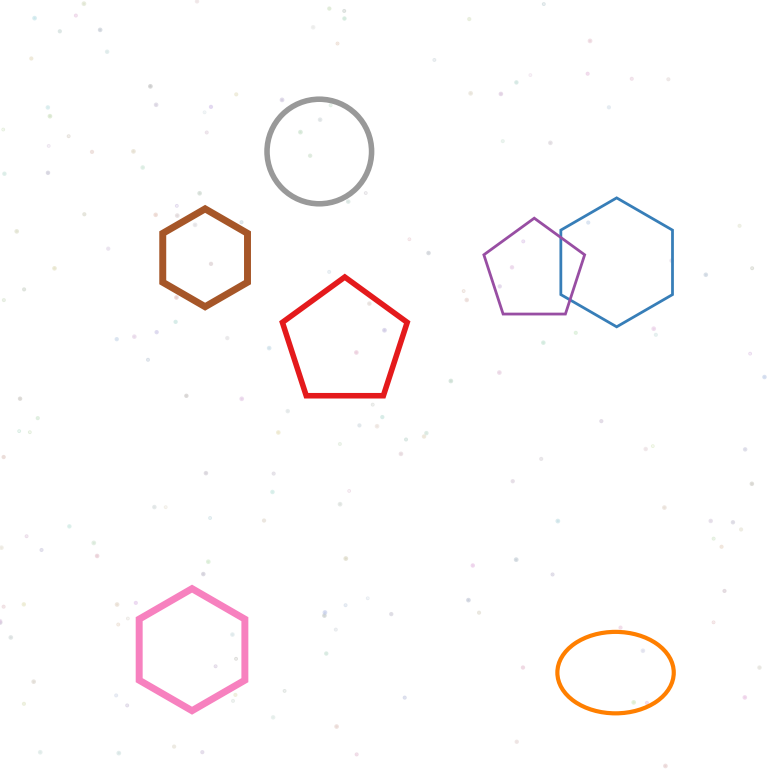[{"shape": "pentagon", "thickness": 2, "radius": 0.43, "center": [0.448, 0.555]}, {"shape": "hexagon", "thickness": 1, "radius": 0.42, "center": [0.801, 0.659]}, {"shape": "pentagon", "thickness": 1, "radius": 0.34, "center": [0.694, 0.648]}, {"shape": "oval", "thickness": 1.5, "radius": 0.38, "center": [0.799, 0.126]}, {"shape": "hexagon", "thickness": 2.5, "radius": 0.32, "center": [0.266, 0.665]}, {"shape": "hexagon", "thickness": 2.5, "radius": 0.4, "center": [0.249, 0.156]}, {"shape": "circle", "thickness": 2, "radius": 0.34, "center": [0.415, 0.803]}]